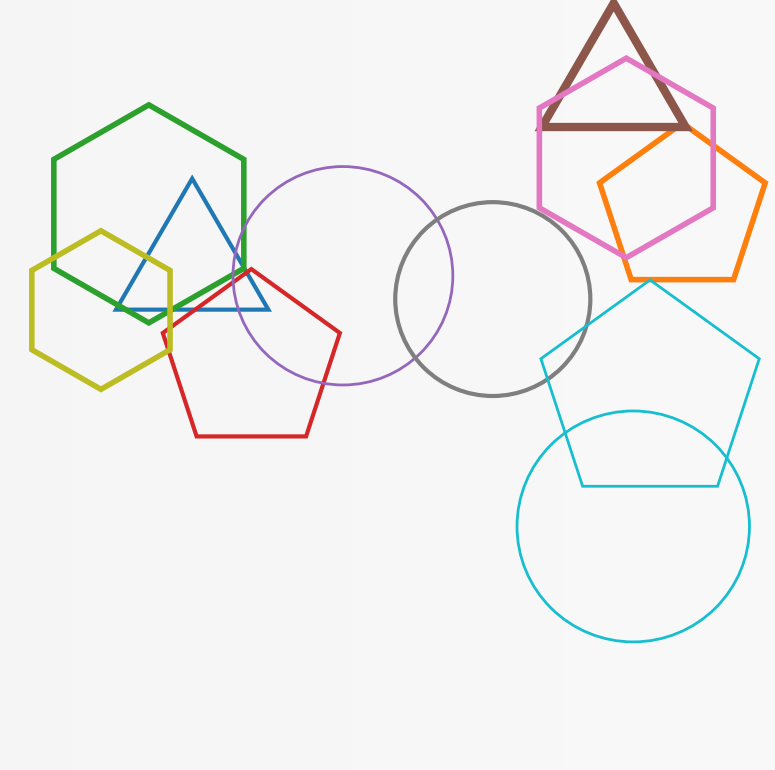[{"shape": "triangle", "thickness": 1.5, "radius": 0.57, "center": [0.248, 0.655]}, {"shape": "pentagon", "thickness": 2, "radius": 0.56, "center": [0.881, 0.728]}, {"shape": "hexagon", "thickness": 2, "radius": 0.71, "center": [0.192, 0.722]}, {"shape": "pentagon", "thickness": 1.5, "radius": 0.6, "center": [0.324, 0.53]}, {"shape": "circle", "thickness": 1, "radius": 0.71, "center": [0.442, 0.642]}, {"shape": "triangle", "thickness": 3, "radius": 0.54, "center": [0.792, 0.889]}, {"shape": "hexagon", "thickness": 2, "radius": 0.65, "center": [0.808, 0.795]}, {"shape": "circle", "thickness": 1.5, "radius": 0.63, "center": [0.636, 0.612]}, {"shape": "hexagon", "thickness": 2, "radius": 0.51, "center": [0.13, 0.597]}, {"shape": "circle", "thickness": 1, "radius": 0.75, "center": [0.817, 0.316]}, {"shape": "pentagon", "thickness": 1, "radius": 0.74, "center": [0.839, 0.488]}]